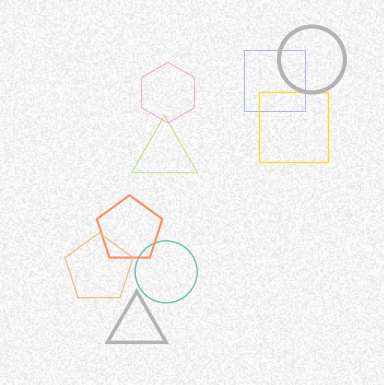[{"shape": "circle", "thickness": 1, "radius": 0.4, "center": [0.432, 0.294]}, {"shape": "pentagon", "thickness": 1.5, "radius": 0.45, "center": [0.337, 0.403]}, {"shape": "square", "thickness": 0.5, "radius": 0.4, "center": [0.713, 0.791]}, {"shape": "hexagon", "thickness": 0.5, "radius": 0.39, "center": [0.436, 0.759]}, {"shape": "triangle", "thickness": 0.5, "radius": 0.5, "center": [0.427, 0.601]}, {"shape": "square", "thickness": 1, "radius": 0.45, "center": [0.763, 0.671]}, {"shape": "pentagon", "thickness": 1, "radius": 0.46, "center": [0.257, 0.302]}, {"shape": "circle", "thickness": 3, "radius": 0.43, "center": [0.81, 0.845]}, {"shape": "triangle", "thickness": 2.5, "radius": 0.44, "center": [0.355, 0.155]}]